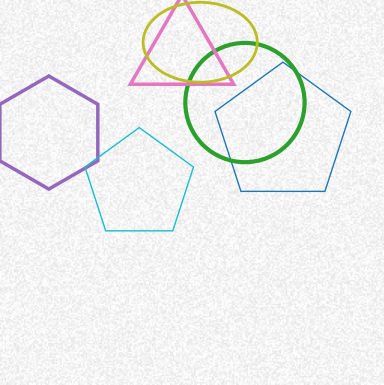[{"shape": "pentagon", "thickness": 1, "radius": 0.93, "center": [0.735, 0.653]}, {"shape": "circle", "thickness": 3, "radius": 0.77, "center": [0.636, 0.734]}, {"shape": "hexagon", "thickness": 2.5, "radius": 0.73, "center": [0.127, 0.656]}, {"shape": "triangle", "thickness": 2.5, "radius": 0.77, "center": [0.473, 0.859]}, {"shape": "oval", "thickness": 2, "radius": 0.74, "center": [0.52, 0.89]}, {"shape": "pentagon", "thickness": 1, "radius": 0.74, "center": [0.362, 0.52]}]